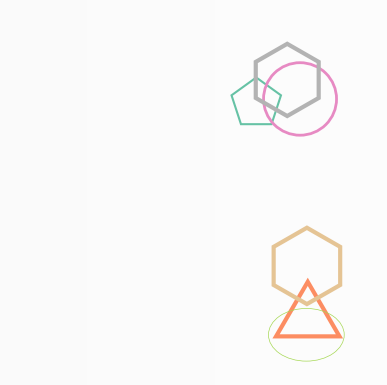[{"shape": "pentagon", "thickness": 1.5, "radius": 0.34, "center": [0.661, 0.732]}, {"shape": "triangle", "thickness": 3, "radius": 0.47, "center": [0.794, 0.174]}, {"shape": "circle", "thickness": 2, "radius": 0.47, "center": [0.774, 0.743]}, {"shape": "oval", "thickness": 0.5, "radius": 0.49, "center": [0.791, 0.13]}, {"shape": "hexagon", "thickness": 3, "radius": 0.5, "center": [0.792, 0.309]}, {"shape": "hexagon", "thickness": 3, "radius": 0.47, "center": [0.741, 0.792]}]